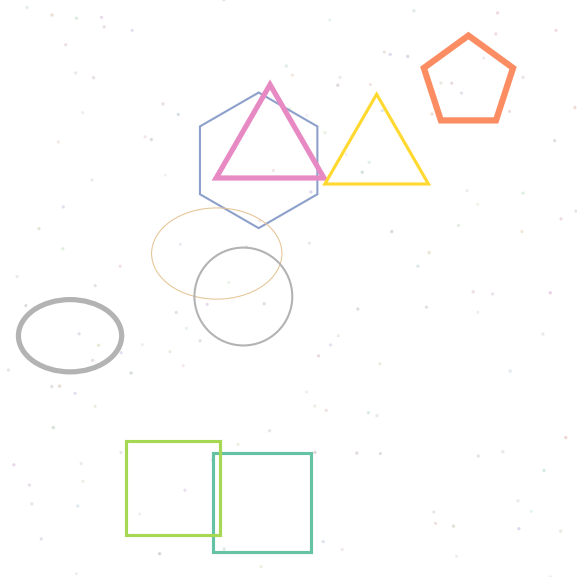[{"shape": "square", "thickness": 1.5, "radius": 0.43, "center": [0.454, 0.129]}, {"shape": "pentagon", "thickness": 3, "radius": 0.41, "center": [0.811, 0.856]}, {"shape": "hexagon", "thickness": 1, "radius": 0.59, "center": [0.448, 0.722]}, {"shape": "triangle", "thickness": 2.5, "radius": 0.54, "center": [0.468, 0.745]}, {"shape": "square", "thickness": 1.5, "radius": 0.41, "center": [0.299, 0.155]}, {"shape": "triangle", "thickness": 1.5, "radius": 0.52, "center": [0.652, 0.732]}, {"shape": "oval", "thickness": 0.5, "radius": 0.56, "center": [0.375, 0.56]}, {"shape": "circle", "thickness": 1, "radius": 0.42, "center": [0.421, 0.486]}, {"shape": "oval", "thickness": 2.5, "radius": 0.45, "center": [0.121, 0.418]}]